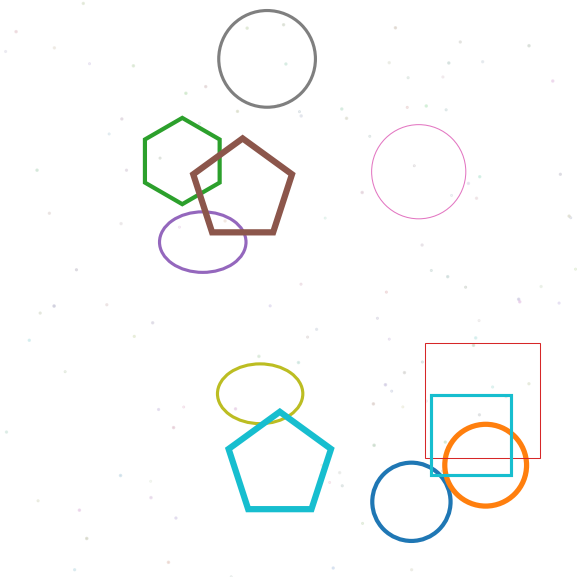[{"shape": "circle", "thickness": 2, "radius": 0.34, "center": [0.712, 0.13]}, {"shape": "circle", "thickness": 2.5, "radius": 0.35, "center": [0.841, 0.194]}, {"shape": "hexagon", "thickness": 2, "radius": 0.37, "center": [0.316, 0.72]}, {"shape": "square", "thickness": 0.5, "radius": 0.5, "center": [0.835, 0.306]}, {"shape": "oval", "thickness": 1.5, "radius": 0.37, "center": [0.351, 0.58]}, {"shape": "pentagon", "thickness": 3, "radius": 0.45, "center": [0.42, 0.67]}, {"shape": "circle", "thickness": 0.5, "radius": 0.41, "center": [0.725, 0.702]}, {"shape": "circle", "thickness": 1.5, "radius": 0.42, "center": [0.462, 0.897]}, {"shape": "oval", "thickness": 1.5, "radius": 0.37, "center": [0.45, 0.317]}, {"shape": "pentagon", "thickness": 3, "radius": 0.47, "center": [0.485, 0.193]}, {"shape": "square", "thickness": 1.5, "radius": 0.35, "center": [0.815, 0.245]}]